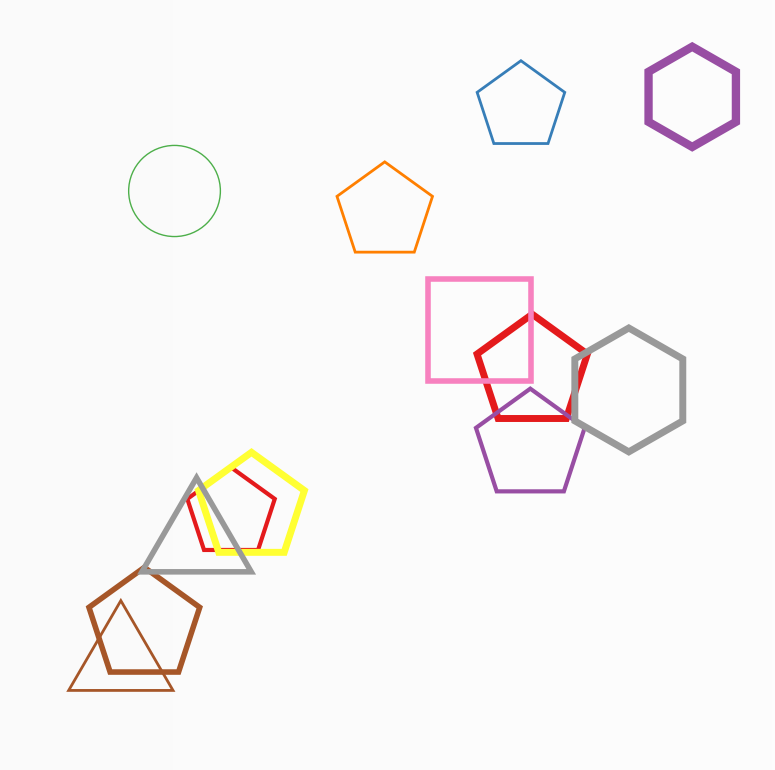[{"shape": "pentagon", "thickness": 2.5, "radius": 0.37, "center": [0.687, 0.517]}, {"shape": "pentagon", "thickness": 1.5, "radius": 0.3, "center": [0.298, 0.334]}, {"shape": "pentagon", "thickness": 1, "radius": 0.3, "center": [0.672, 0.862]}, {"shape": "circle", "thickness": 0.5, "radius": 0.3, "center": [0.225, 0.752]}, {"shape": "pentagon", "thickness": 1.5, "radius": 0.37, "center": [0.684, 0.422]}, {"shape": "hexagon", "thickness": 3, "radius": 0.33, "center": [0.893, 0.874]}, {"shape": "pentagon", "thickness": 1, "radius": 0.32, "center": [0.496, 0.725]}, {"shape": "pentagon", "thickness": 2.5, "radius": 0.36, "center": [0.324, 0.341]}, {"shape": "triangle", "thickness": 1, "radius": 0.39, "center": [0.156, 0.142]}, {"shape": "pentagon", "thickness": 2, "radius": 0.38, "center": [0.186, 0.188]}, {"shape": "square", "thickness": 2, "radius": 0.33, "center": [0.619, 0.571]}, {"shape": "triangle", "thickness": 2, "radius": 0.41, "center": [0.254, 0.298]}, {"shape": "hexagon", "thickness": 2.5, "radius": 0.4, "center": [0.811, 0.494]}]